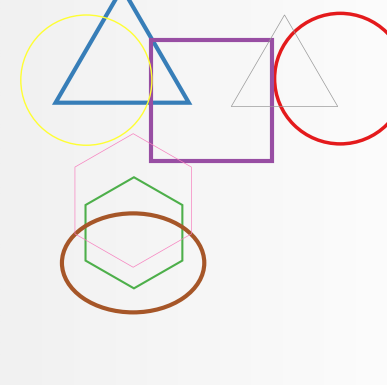[{"shape": "circle", "thickness": 2.5, "radius": 0.85, "center": [0.878, 0.796]}, {"shape": "triangle", "thickness": 3, "radius": 0.99, "center": [0.315, 0.833]}, {"shape": "hexagon", "thickness": 1.5, "radius": 0.72, "center": [0.346, 0.395]}, {"shape": "square", "thickness": 3, "radius": 0.78, "center": [0.545, 0.739]}, {"shape": "circle", "thickness": 1, "radius": 0.85, "center": [0.223, 0.792]}, {"shape": "oval", "thickness": 3, "radius": 0.92, "center": [0.344, 0.317]}, {"shape": "hexagon", "thickness": 0.5, "radius": 0.87, "center": [0.344, 0.479]}, {"shape": "triangle", "thickness": 0.5, "radius": 0.79, "center": [0.734, 0.803]}]